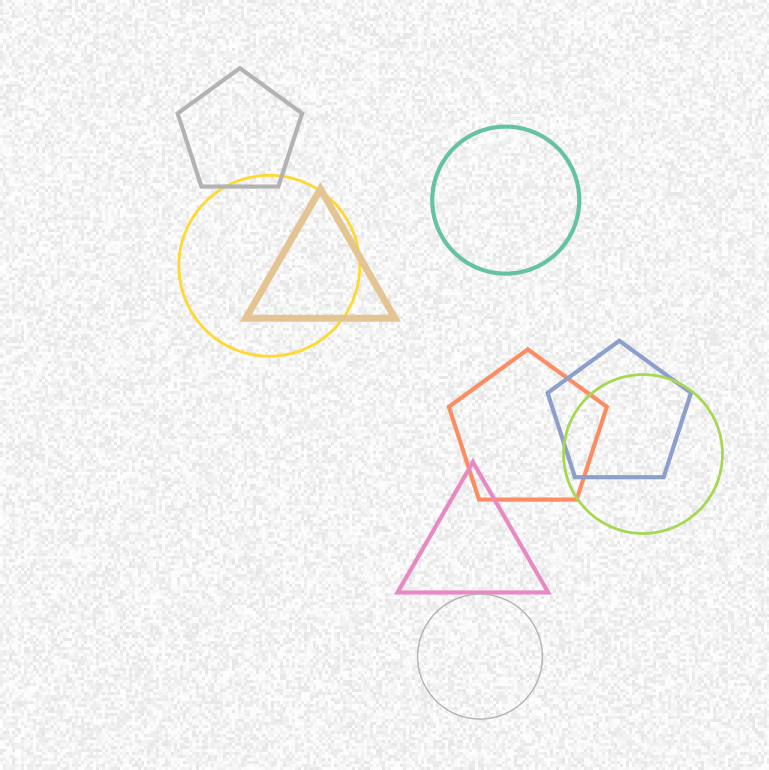[{"shape": "circle", "thickness": 1.5, "radius": 0.48, "center": [0.657, 0.74]}, {"shape": "pentagon", "thickness": 1.5, "radius": 0.54, "center": [0.686, 0.438]}, {"shape": "pentagon", "thickness": 1.5, "radius": 0.49, "center": [0.804, 0.459]}, {"shape": "triangle", "thickness": 1.5, "radius": 0.56, "center": [0.614, 0.287]}, {"shape": "circle", "thickness": 1, "radius": 0.52, "center": [0.835, 0.41]}, {"shape": "circle", "thickness": 1, "radius": 0.59, "center": [0.35, 0.655]}, {"shape": "triangle", "thickness": 2.5, "radius": 0.56, "center": [0.416, 0.643]}, {"shape": "circle", "thickness": 0.5, "radius": 0.41, "center": [0.623, 0.147]}, {"shape": "pentagon", "thickness": 1.5, "radius": 0.42, "center": [0.312, 0.826]}]